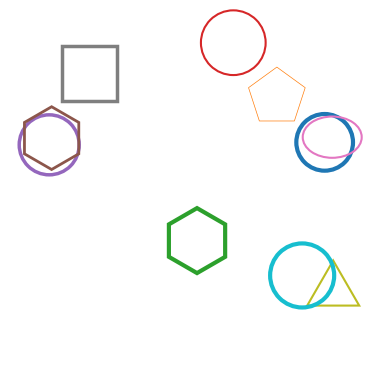[{"shape": "circle", "thickness": 3, "radius": 0.37, "center": [0.843, 0.63]}, {"shape": "pentagon", "thickness": 0.5, "radius": 0.39, "center": [0.719, 0.748]}, {"shape": "hexagon", "thickness": 3, "radius": 0.42, "center": [0.512, 0.375]}, {"shape": "circle", "thickness": 1.5, "radius": 0.42, "center": [0.606, 0.889]}, {"shape": "circle", "thickness": 2.5, "radius": 0.39, "center": [0.128, 0.624]}, {"shape": "hexagon", "thickness": 2, "radius": 0.41, "center": [0.134, 0.641]}, {"shape": "oval", "thickness": 1.5, "radius": 0.38, "center": [0.863, 0.644]}, {"shape": "square", "thickness": 2.5, "radius": 0.36, "center": [0.233, 0.809]}, {"shape": "triangle", "thickness": 1.5, "radius": 0.39, "center": [0.865, 0.245]}, {"shape": "circle", "thickness": 3, "radius": 0.42, "center": [0.785, 0.285]}]